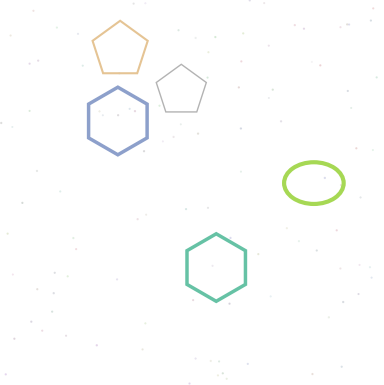[{"shape": "hexagon", "thickness": 2.5, "radius": 0.44, "center": [0.562, 0.305]}, {"shape": "hexagon", "thickness": 2.5, "radius": 0.44, "center": [0.306, 0.686]}, {"shape": "oval", "thickness": 3, "radius": 0.39, "center": [0.815, 0.524]}, {"shape": "pentagon", "thickness": 1.5, "radius": 0.38, "center": [0.312, 0.871]}, {"shape": "pentagon", "thickness": 1, "radius": 0.34, "center": [0.471, 0.765]}]